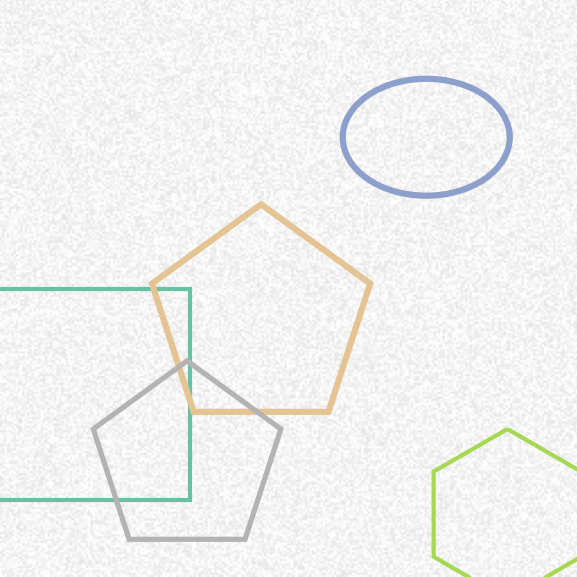[{"shape": "square", "thickness": 2, "radius": 0.92, "center": [0.145, 0.316]}, {"shape": "oval", "thickness": 3, "radius": 0.72, "center": [0.738, 0.761]}, {"shape": "hexagon", "thickness": 2, "radius": 0.74, "center": [0.879, 0.109]}, {"shape": "pentagon", "thickness": 3, "radius": 0.99, "center": [0.452, 0.447]}, {"shape": "pentagon", "thickness": 2.5, "radius": 0.85, "center": [0.324, 0.203]}]